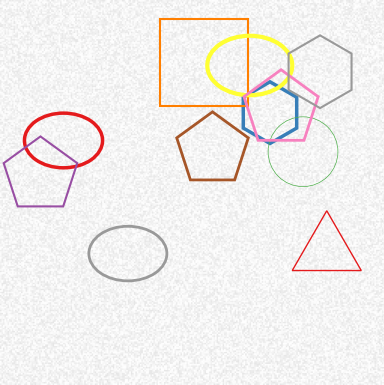[{"shape": "oval", "thickness": 2.5, "radius": 0.51, "center": [0.165, 0.635]}, {"shape": "triangle", "thickness": 1, "radius": 0.52, "center": [0.849, 0.349]}, {"shape": "hexagon", "thickness": 2.5, "radius": 0.4, "center": [0.701, 0.707]}, {"shape": "circle", "thickness": 0.5, "radius": 0.45, "center": [0.787, 0.606]}, {"shape": "pentagon", "thickness": 1.5, "radius": 0.5, "center": [0.105, 0.545]}, {"shape": "square", "thickness": 1.5, "radius": 0.57, "center": [0.529, 0.838]}, {"shape": "oval", "thickness": 3, "radius": 0.55, "center": [0.649, 0.83]}, {"shape": "pentagon", "thickness": 2, "radius": 0.49, "center": [0.552, 0.612]}, {"shape": "pentagon", "thickness": 2, "radius": 0.51, "center": [0.73, 0.718]}, {"shape": "oval", "thickness": 2, "radius": 0.51, "center": [0.332, 0.341]}, {"shape": "hexagon", "thickness": 1.5, "radius": 0.47, "center": [0.831, 0.814]}]